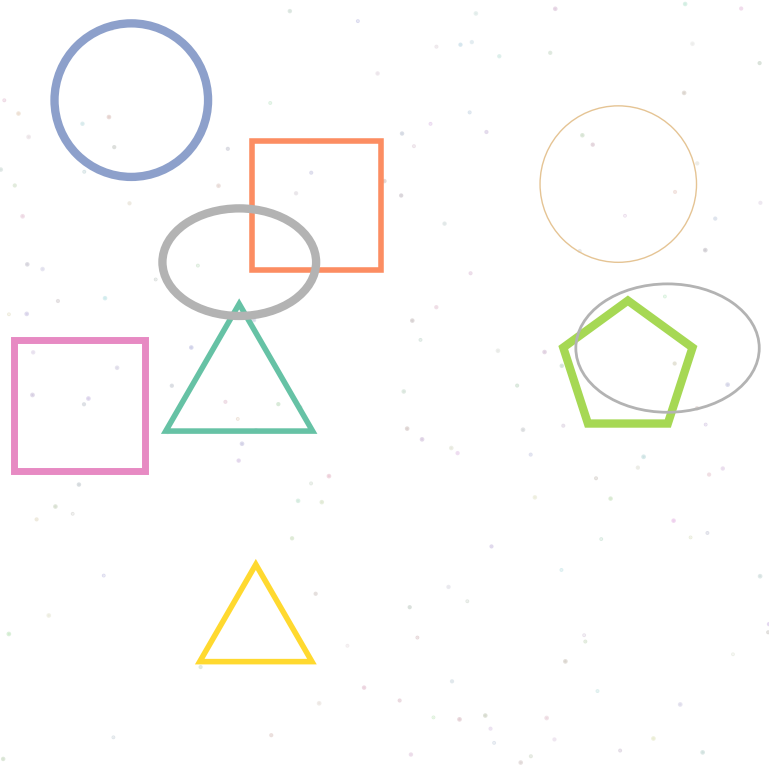[{"shape": "triangle", "thickness": 2, "radius": 0.55, "center": [0.311, 0.495]}, {"shape": "square", "thickness": 2, "radius": 0.42, "center": [0.411, 0.733]}, {"shape": "circle", "thickness": 3, "radius": 0.5, "center": [0.171, 0.87]}, {"shape": "square", "thickness": 2.5, "radius": 0.43, "center": [0.103, 0.473]}, {"shape": "pentagon", "thickness": 3, "radius": 0.44, "center": [0.815, 0.521]}, {"shape": "triangle", "thickness": 2, "radius": 0.42, "center": [0.332, 0.183]}, {"shape": "circle", "thickness": 0.5, "radius": 0.51, "center": [0.803, 0.761]}, {"shape": "oval", "thickness": 3, "radius": 0.5, "center": [0.311, 0.66]}, {"shape": "oval", "thickness": 1, "radius": 0.6, "center": [0.867, 0.548]}]